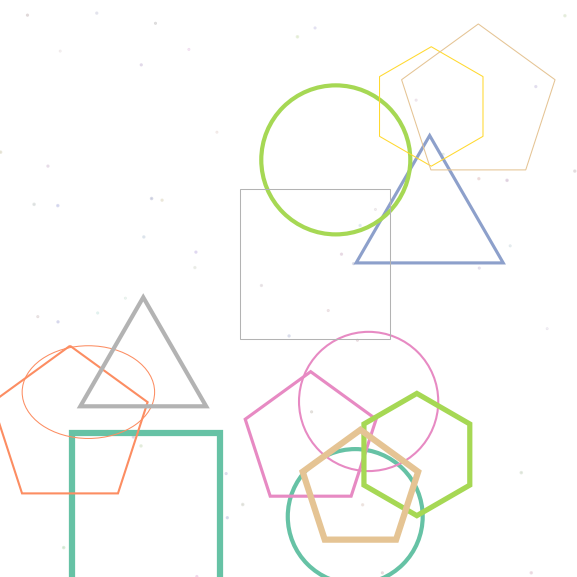[{"shape": "circle", "thickness": 2, "radius": 0.58, "center": [0.615, 0.105]}, {"shape": "square", "thickness": 3, "radius": 0.64, "center": [0.253, 0.12]}, {"shape": "pentagon", "thickness": 1, "radius": 0.71, "center": [0.121, 0.259]}, {"shape": "oval", "thickness": 0.5, "radius": 0.57, "center": [0.153, 0.32]}, {"shape": "triangle", "thickness": 1.5, "radius": 0.74, "center": [0.744, 0.617]}, {"shape": "pentagon", "thickness": 1.5, "radius": 0.6, "center": [0.538, 0.236]}, {"shape": "circle", "thickness": 1, "radius": 0.6, "center": [0.638, 0.304]}, {"shape": "hexagon", "thickness": 2.5, "radius": 0.53, "center": [0.722, 0.212]}, {"shape": "circle", "thickness": 2, "radius": 0.65, "center": [0.581, 0.722]}, {"shape": "hexagon", "thickness": 0.5, "radius": 0.52, "center": [0.747, 0.815]}, {"shape": "pentagon", "thickness": 0.5, "radius": 0.7, "center": [0.828, 0.818]}, {"shape": "pentagon", "thickness": 3, "radius": 0.53, "center": [0.624, 0.15]}, {"shape": "triangle", "thickness": 2, "radius": 0.63, "center": [0.248, 0.358]}, {"shape": "square", "thickness": 0.5, "radius": 0.65, "center": [0.545, 0.542]}]